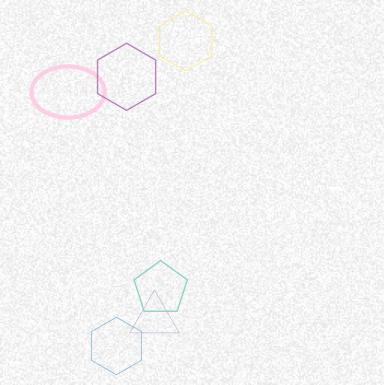[{"shape": "pentagon", "thickness": 1, "radius": 0.36, "center": [0.417, 0.25]}, {"shape": "triangle", "thickness": 0.5, "radius": 0.37, "center": [0.401, 0.173]}, {"shape": "hexagon", "thickness": 0.5, "radius": 0.37, "center": [0.302, 0.101]}, {"shape": "oval", "thickness": 3, "radius": 0.48, "center": [0.177, 0.761]}, {"shape": "hexagon", "thickness": 1, "radius": 0.44, "center": [0.329, 0.8]}, {"shape": "hexagon", "thickness": 0.5, "radius": 0.39, "center": [0.483, 0.894]}]